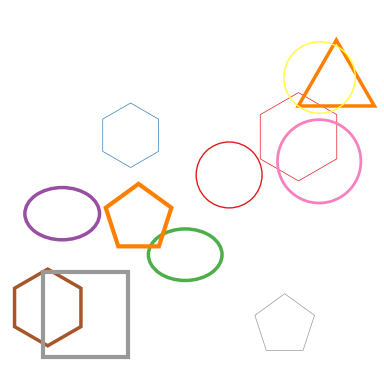[{"shape": "hexagon", "thickness": 0.5, "radius": 0.57, "center": [0.775, 0.645]}, {"shape": "circle", "thickness": 1, "radius": 0.43, "center": [0.595, 0.546]}, {"shape": "hexagon", "thickness": 0.5, "radius": 0.42, "center": [0.339, 0.649]}, {"shape": "oval", "thickness": 2.5, "radius": 0.48, "center": [0.481, 0.338]}, {"shape": "oval", "thickness": 2.5, "radius": 0.48, "center": [0.162, 0.445]}, {"shape": "triangle", "thickness": 2.5, "radius": 0.57, "center": [0.874, 0.782]}, {"shape": "pentagon", "thickness": 3, "radius": 0.45, "center": [0.36, 0.433]}, {"shape": "circle", "thickness": 1, "radius": 0.46, "center": [0.83, 0.799]}, {"shape": "hexagon", "thickness": 2.5, "radius": 0.5, "center": [0.124, 0.201]}, {"shape": "circle", "thickness": 2, "radius": 0.54, "center": [0.829, 0.581]}, {"shape": "square", "thickness": 3, "radius": 0.55, "center": [0.221, 0.183]}, {"shape": "pentagon", "thickness": 0.5, "radius": 0.41, "center": [0.739, 0.156]}]